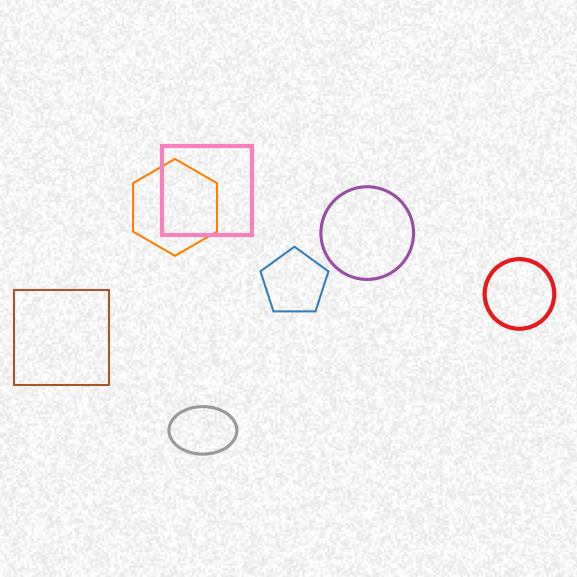[{"shape": "circle", "thickness": 2, "radius": 0.3, "center": [0.899, 0.49]}, {"shape": "pentagon", "thickness": 1, "radius": 0.31, "center": [0.51, 0.51]}, {"shape": "circle", "thickness": 1.5, "radius": 0.4, "center": [0.636, 0.596]}, {"shape": "hexagon", "thickness": 1, "radius": 0.42, "center": [0.303, 0.64]}, {"shape": "square", "thickness": 1, "radius": 0.41, "center": [0.107, 0.415]}, {"shape": "square", "thickness": 2, "radius": 0.39, "center": [0.359, 0.67]}, {"shape": "oval", "thickness": 1.5, "radius": 0.29, "center": [0.351, 0.254]}]